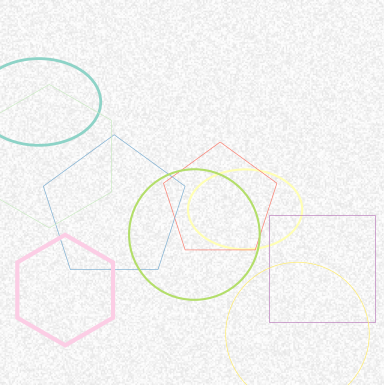[{"shape": "oval", "thickness": 2, "radius": 0.8, "center": [0.101, 0.735]}, {"shape": "oval", "thickness": 1.5, "radius": 0.74, "center": [0.637, 0.456]}, {"shape": "pentagon", "thickness": 0.5, "radius": 0.77, "center": [0.572, 0.476]}, {"shape": "pentagon", "thickness": 0.5, "radius": 0.97, "center": [0.297, 0.456]}, {"shape": "circle", "thickness": 1.5, "radius": 0.85, "center": [0.505, 0.391]}, {"shape": "hexagon", "thickness": 3, "radius": 0.72, "center": [0.169, 0.247]}, {"shape": "square", "thickness": 0.5, "radius": 0.69, "center": [0.837, 0.303]}, {"shape": "hexagon", "thickness": 0.5, "radius": 0.93, "center": [0.128, 0.594]}, {"shape": "circle", "thickness": 0.5, "radius": 0.93, "center": [0.773, 0.132]}]